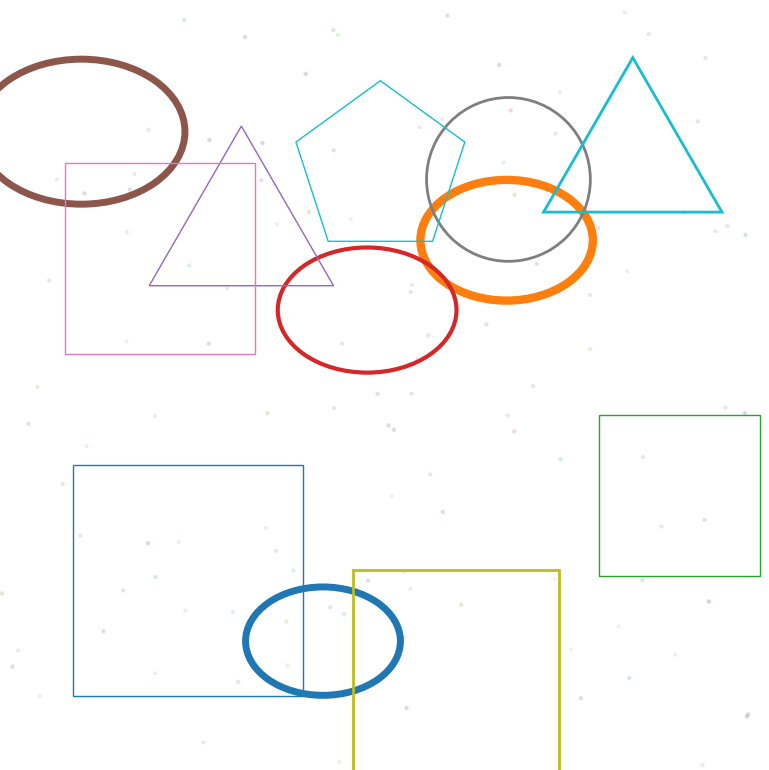[{"shape": "oval", "thickness": 2.5, "radius": 0.5, "center": [0.419, 0.167]}, {"shape": "square", "thickness": 0.5, "radius": 0.75, "center": [0.244, 0.246]}, {"shape": "oval", "thickness": 3, "radius": 0.56, "center": [0.658, 0.688]}, {"shape": "square", "thickness": 0.5, "radius": 0.52, "center": [0.882, 0.356]}, {"shape": "oval", "thickness": 1.5, "radius": 0.58, "center": [0.477, 0.597]}, {"shape": "triangle", "thickness": 0.5, "radius": 0.69, "center": [0.313, 0.698]}, {"shape": "oval", "thickness": 2.5, "radius": 0.67, "center": [0.106, 0.829]}, {"shape": "square", "thickness": 0.5, "radius": 0.62, "center": [0.207, 0.664]}, {"shape": "circle", "thickness": 1, "radius": 0.53, "center": [0.66, 0.767]}, {"shape": "square", "thickness": 1, "radius": 0.67, "center": [0.592, 0.126]}, {"shape": "triangle", "thickness": 1, "radius": 0.67, "center": [0.822, 0.791]}, {"shape": "pentagon", "thickness": 0.5, "radius": 0.58, "center": [0.494, 0.78]}]